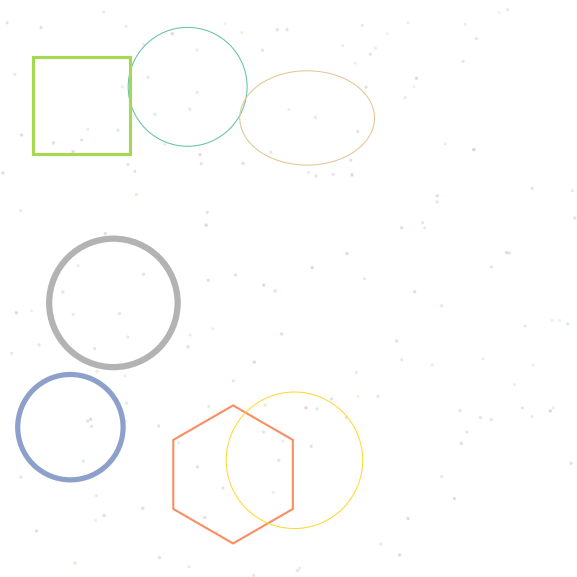[{"shape": "circle", "thickness": 0.5, "radius": 0.51, "center": [0.325, 0.849]}, {"shape": "hexagon", "thickness": 1, "radius": 0.6, "center": [0.404, 0.178]}, {"shape": "circle", "thickness": 2.5, "radius": 0.46, "center": [0.122, 0.259]}, {"shape": "square", "thickness": 1.5, "radius": 0.42, "center": [0.141, 0.816]}, {"shape": "circle", "thickness": 0.5, "radius": 0.59, "center": [0.51, 0.202]}, {"shape": "oval", "thickness": 0.5, "radius": 0.58, "center": [0.532, 0.795]}, {"shape": "circle", "thickness": 3, "radius": 0.56, "center": [0.196, 0.475]}]